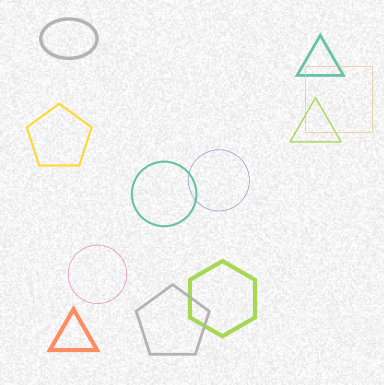[{"shape": "triangle", "thickness": 2, "radius": 0.35, "center": [0.832, 0.839]}, {"shape": "circle", "thickness": 1.5, "radius": 0.42, "center": [0.426, 0.496]}, {"shape": "triangle", "thickness": 3, "radius": 0.35, "center": [0.191, 0.126]}, {"shape": "circle", "thickness": 0.5, "radius": 0.4, "center": [0.569, 0.531]}, {"shape": "circle", "thickness": 0.5, "radius": 0.38, "center": [0.253, 0.287]}, {"shape": "triangle", "thickness": 1, "radius": 0.38, "center": [0.82, 0.67]}, {"shape": "hexagon", "thickness": 3, "radius": 0.49, "center": [0.578, 0.224]}, {"shape": "pentagon", "thickness": 1.5, "radius": 0.44, "center": [0.154, 0.642]}, {"shape": "square", "thickness": 0.5, "radius": 0.43, "center": [0.879, 0.743]}, {"shape": "oval", "thickness": 2.5, "radius": 0.37, "center": [0.179, 0.9]}, {"shape": "pentagon", "thickness": 2, "radius": 0.5, "center": [0.449, 0.161]}]